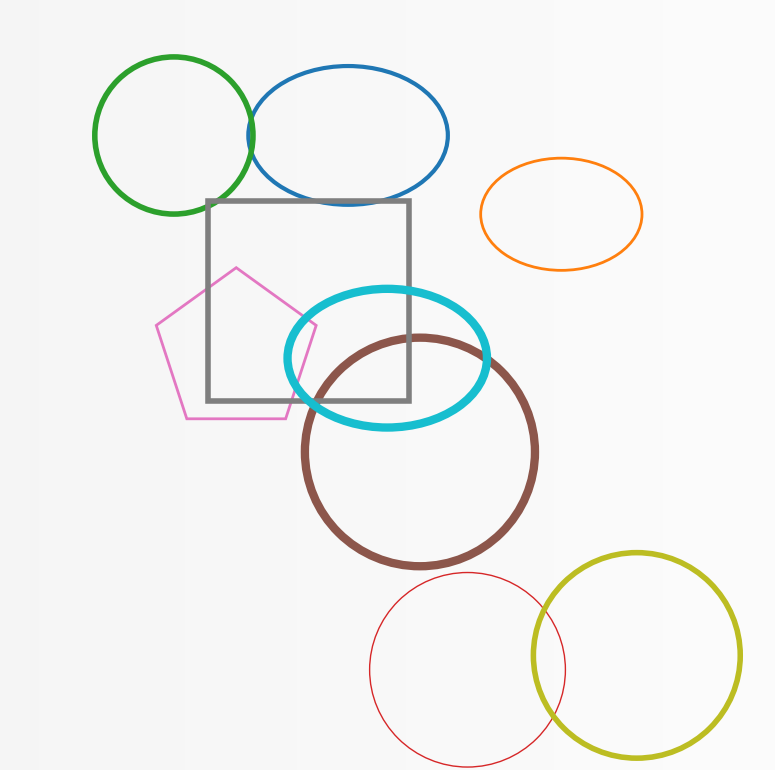[{"shape": "oval", "thickness": 1.5, "radius": 0.64, "center": [0.449, 0.824]}, {"shape": "oval", "thickness": 1, "radius": 0.52, "center": [0.724, 0.722]}, {"shape": "circle", "thickness": 2, "radius": 0.51, "center": [0.224, 0.824]}, {"shape": "circle", "thickness": 0.5, "radius": 0.63, "center": [0.603, 0.13]}, {"shape": "circle", "thickness": 3, "radius": 0.74, "center": [0.542, 0.413]}, {"shape": "pentagon", "thickness": 1, "radius": 0.54, "center": [0.305, 0.544]}, {"shape": "square", "thickness": 2, "radius": 0.65, "center": [0.398, 0.609]}, {"shape": "circle", "thickness": 2, "radius": 0.67, "center": [0.822, 0.149]}, {"shape": "oval", "thickness": 3, "radius": 0.64, "center": [0.5, 0.535]}]